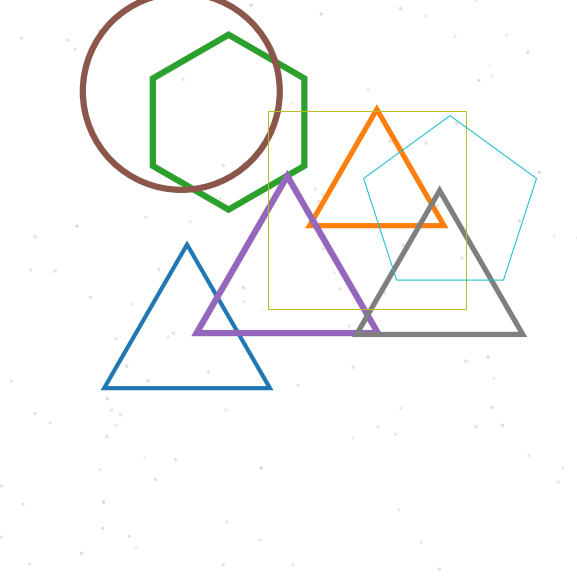[{"shape": "triangle", "thickness": 2, "radius": 0.83, "center": [0.324, 0.41]}, {"shape": "triangle", "thickness": 2.5, "radius": 0.67, "center": [0.653, 0.676]}, {"shape": "hexagon", "thickness": 3, "radius": 0.76, "center": [0.396, 0.788]}, {"shape": "triangle", "thickness": 3, "radius": 0.91, "center": [0.497, 0.513]}, {"shape": "circle", "thickness": 3, "radius": 0.85, "center": [0.314, 0.841]}, {"shape": "triangle", "thickness": 2.5, "radius": 0.83, "center": [0.761, 0.503]}, {"shape": "square", "thickness": 0.5, "radius": 0.85, "center": [0.636, 0.636]}, {"shape": "pentagon", "thickness": 0.5, "radius": 0.79, "center": [0.779, 0.641]}]